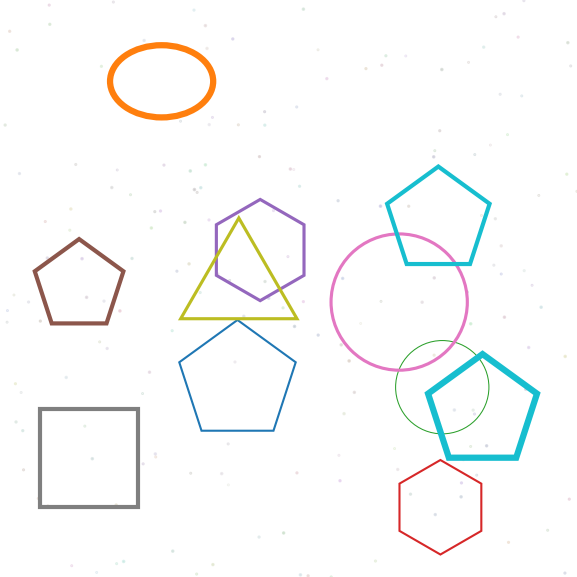[{"shape": "pentagon", "thickness": 1, "radius": 0.53, "center": [0.411, 0.339]}, {"shape": "oval", "thickness": 3, "radius": 0.45, "center": [0.28, 0.858]}, {"shape": "circle", "thickness": 0.5, "radius": 0.4, "center": [0.766, 0.329]}, {"shape": "hexagon", "thickness": 1, "radius": 0.41, "center": [0.763, 0.121]}, {"shape": "hexagon", "thickness": 1.5, "radius": 0.44, "center": [0.451, 0.566]}, {"shape": "pentagon", "thickness": 2, "radius": 0.4, "center": [0.137, 0.504]}, {"shape": "circle", "thickness": 1.5, "radius": 0.59, "center": [0.691, 0.476]}, {"shape": "square", "thickness": 2, "radius": 0.43, "center": [0.154, 0.206]}, {"shape": "triangle", "thickness": 1.5, "radius": 0.58, "center": [0.414, 0.505]}, {"shape": "pentagon", "thickness": 3, "radius": 0.5, "center": [0.836, 0.287]}, {"shape": "pentagon", "thickness": 2, "radius": 0.47, "center": [0.759, 0.617]}]